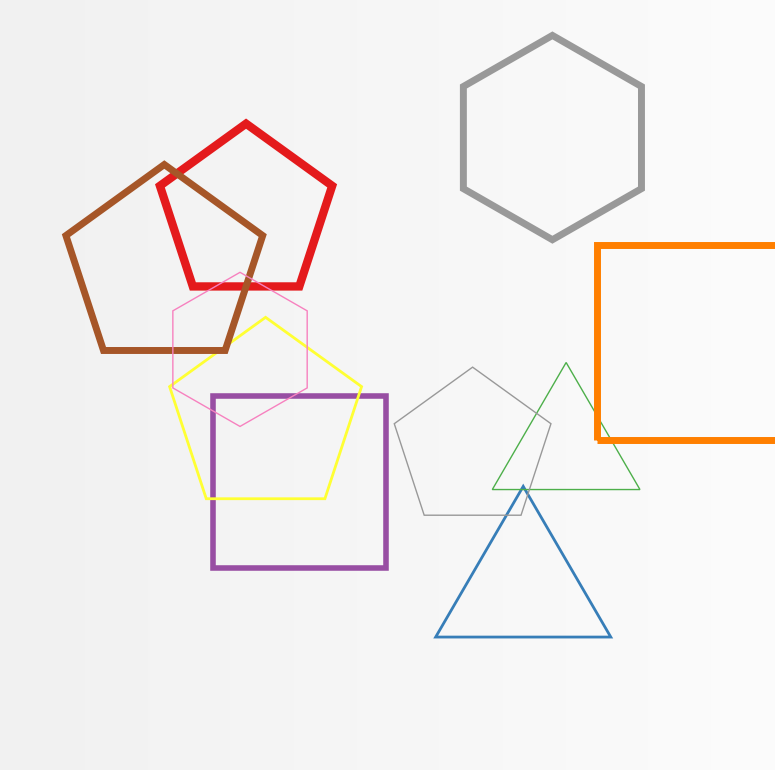[{"shape": "pentagon", "thickness": 3, "radius": 0.58, "center": [0.317, 0.723]}, {"shape": "triangle", "thickness": 1, "radius": 0.65, "center": [0.675, 0.238]}, {"shape": "triangle", "thickness": 0.5, "radius": 0.55, "center": [0.73, 0.419]}, {"shape": "square", "thickness": 2, "radius": 0.56, "center": [0.387, 0.374]}, {"shape": "square", "thickness": 2.5, "radius": 0.63, "center": [0.897, 0.555]}, {"shape": "pentagon", "thickness": 1, "radius": 0.65, "center": [0.343, 0.458]}, {"shape": "pentagon", "thickness": 2.5, "radius": 0.67, "center": [0.212, 0.653]}, {"shape": "hexagon", "thickness": 0.5, "radius": 0.5, "center": [0.31, 0.546]}, {"shape": "hexagon", "thickness": 2.5, "radius": 0.66, "center": [0.713, 0.821]}, {"shape": "pentagon", "thickness": 0.5, "radius": 0.53, "center": [0.61, 0.417]}]